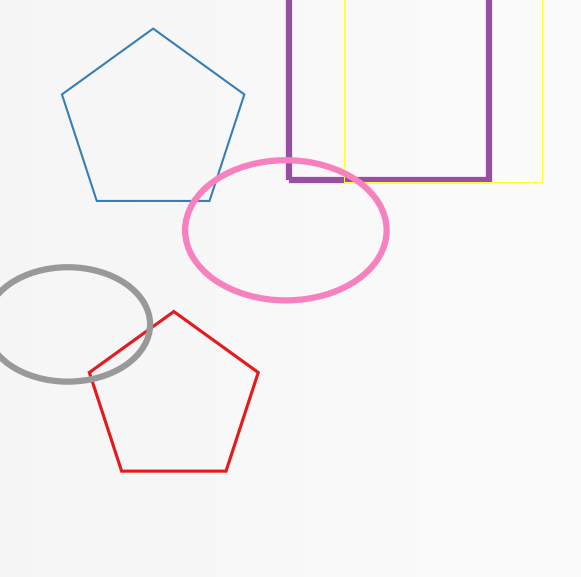[{"shape": "pentagon", "thickness": 1.5, "radius": 0.76, "center": [0.299, 0.307]}, {"shape": "pentagon", "thickness": 1, "radius": 0.82, "center": [0.263, 0.785]}, {"shape": "square", "thickness": 3, "radius": 0.86, "center": [0.669, 0.86]}, {"shape": "square", "thickness": 0.5, "radius": 0.85, "center": [0.762, 0.855]}, {"shape": "oval", "thickness": 3, "radius": 0.87, "center": [0.492, 0.6]}, {"shape": "oval", "thickness": 3, "radius": 0.71, "center": [0.117, 0.437]}]